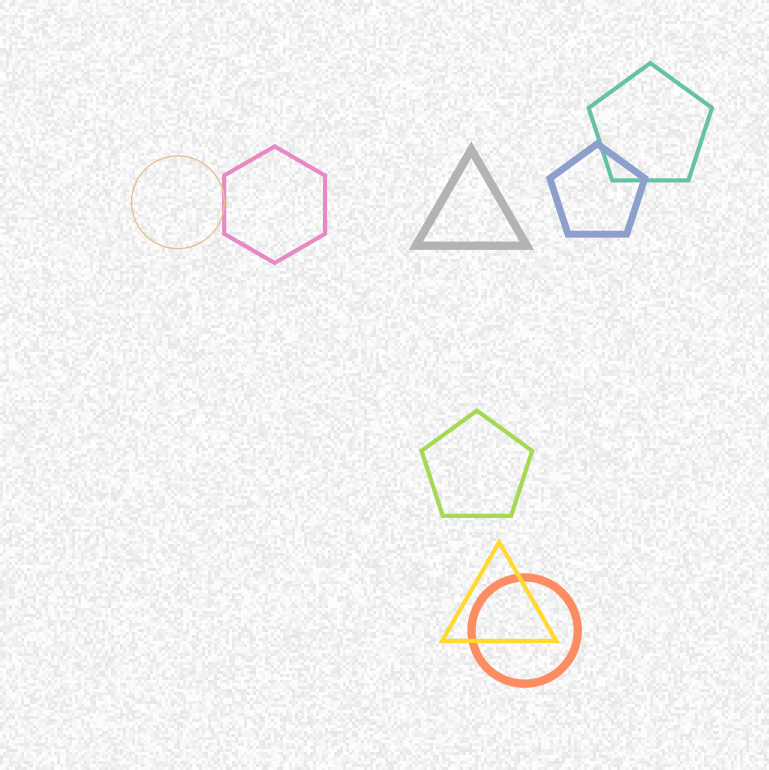[{"shape": "pentagon", "thickness": 1.5, "radius": 0.42, "center": [0.845, 0.834]}, {"shape": "circle", "thickness": 3, "radius": 0.34, "center": [0.681, 0.181]}, {"shape": "pentagon", "thickness": 2.5, "radius": 0.32, "center": [0.776, 0.748]}, {"shape": "hexagon", "thickness": 1.5, "radius": 0.38, "center": [0.357, 0.734]}, {"shape": "pentagon", "thickness": 1.5, "radius": 0.38, "center": [0.619, 0.391]}, {"shape": "triangle", "thickness": 1.5, "radius": 0.43, "center": [0.648, 0.21]}, {"shape": "circle", "thickness": 0.5, "radius": 0.3, "center": [0.231, 0.737]}, {"shape": "triangle", "thickness": 3, "radius": 0.42, "center": [0.612, 0.722]}]